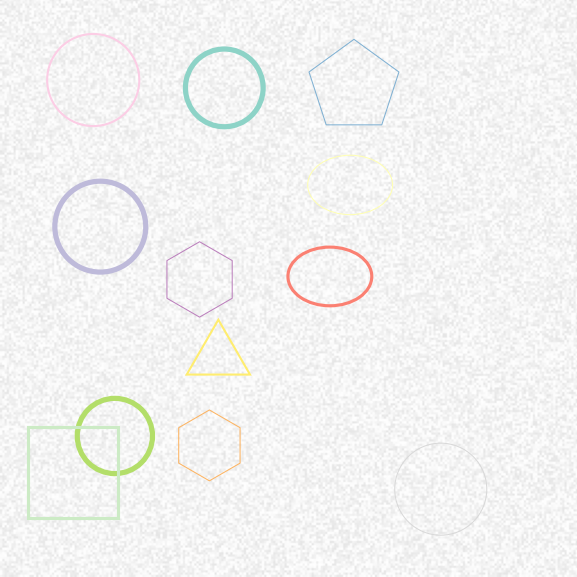[{"shape": "circle", "thickness": 2.5, "radius": 0.34, "center": [0.388, 0.847]}, {"shape": "oval", "thickness": 0.5, "radius": 0.37, "center": [0.606, 0.679]}, {"shape": "circle", "thickness": 2.5, "radius": 0.39, "center": [0.174, 0.607]}, {"shape": "oval", "thickness": 1.5, "radius": 0.36, "center": [0.571, 0.52]}, {"shape": "pentagon", "thickness": 0.5, "radius": 0.41, "center": [0.613, 0.849]}, {"shape": "hexagon", "thickness": 0.5, "radius": 0.31, "center": [0.363, 0.228]}, {"shape": "circle", "thickness": 2.5, "radius": 0.33, "center": [0.199, 0.244]}, {"shape": "circle", "thickness": 1, "radius": 0.4, "center": [0.161, 0.861]}, {"shape": "circle", "thickness": 0.5, "radius": 0.4, "center": [0.763, 0.152]}, {"shape": "hexagon", "thickness": 0.5, "radius": 0.33, "center": [0.346, 0.515]}, {"shape": "square", "thickness": 1.5, "radius": 0.39, "center": [0.126, 0.181]}, {"shape": "triangle", "thickness": 1, "radius": 0.32, "center": [0.378, 0.382]}]